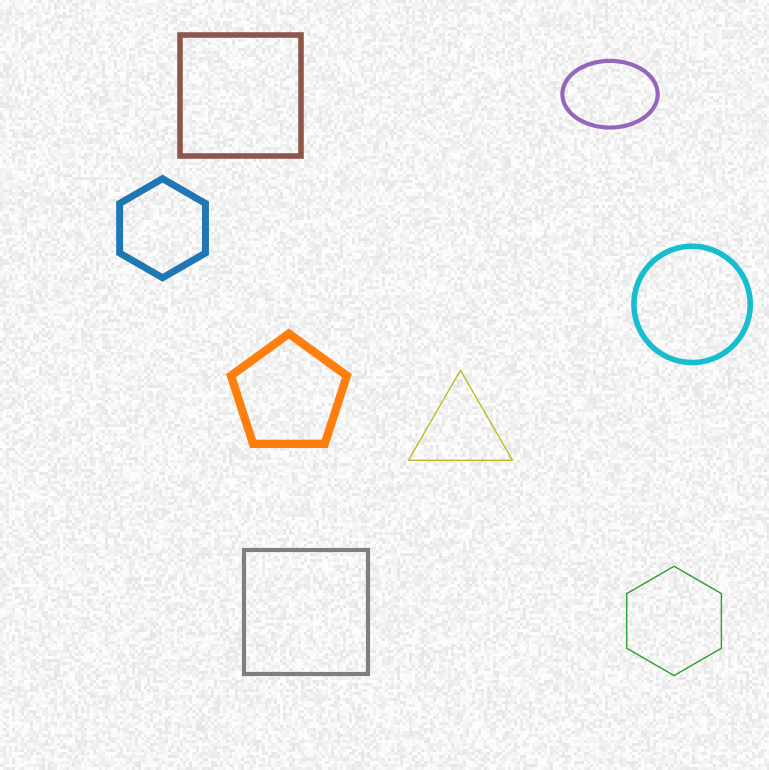[{"shape": "hexagon", "thickness": 2.5, "radius": 0.32, "center": [0.211, 0.704]}, {"shape": "pentagon", "thickness": 3, "radius": 0.4, "center": [0.375, 0.488]}, {"shape": "hexagon", "thickness": 0.5, "radius": 0.35, "center": [0.875, 0.194]}, {"shape": "oval", "thickness": 1.5, "radius": 0.31, "center": [0.792, 0.878]}, {"shape": "square", "thickness": 2, "radius": 0.39, "center": [0.313, 0.876]}, {"shape": "square", "thickness": 1.5, "radius": 0.4, "center": [0.397, 0.205]}, {"shape": "triangle", "thickness": 0.5, "radius": 0.39, "center": [0.598, 0.441]}, {"shape": "circle", "thickness": 2, "radius": 0.38, "center": [0.899, 0.605]}]